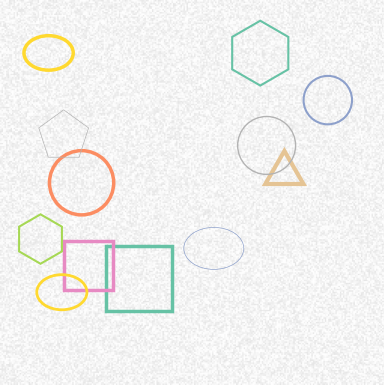[{"shape": "square", "thickness": 2.5, "radius": 0.43, "center": [0.36, 0.277]}, {"shape": "hexagon", "thickness": 1.5, "radius": 0.42, "center": [0.676, 0.862]}, {"shape": "circle", "thickness": 2.5, "radius": 0.42, "center": [0.212, 0.525]}, {"shape": "circle", "thickness": 1.5, "radius": 0.31, "center": [0.851, 0.74]}, {"shape": "oval", "thickness": 0.5, "radius": 0.39, "center": [0.555, 0.355]}, {"shape": "square", "thickness": 2.5, "radius": 0.32, "center": [0.231, 0.311]}, {"shape": "hexagon", "thickness": 1.5, "radius": 0.32, "center": [0.105, 0.379]}, {"shape": "oval", "thickness": 2.5, "radius": 0.32, "center": [0.126, 0.863]}, {"shape": "oval", "thickness": 2, "radius": 0.33, "center": [0.161, 0.241]}, {"shape": "triangle", "thickness": 3, "radius": 0.29, "center": [0.739, 0.551]}, {"shape": "circle", "thickness": 1, "radius": 0.38, "center": [0.693, 0.622]}, {"shape": "pentagon", "thickness": 0.5, "radius": 0.34, "center": [0.165, 0.647]}]